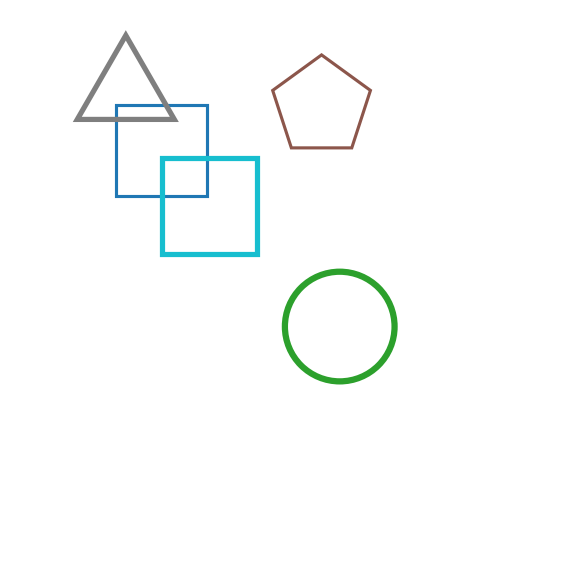[{"shape": "square", "thickness": 1.5, "radius": 0.39, "center": [0.28, 0.738]}, {"shape": "circle", "thickness": 3, "radius": 0.47, "center": [0.588, 0.434]}, {"shape": "pentagon", "thickness": 1.5, "radius": 0.44, "center": [0.557, 0.815]}, {"shape": "triangle", "thickness": 2.5, "radius": 0.49, "center": [0.218, 0.841]}, {"shape": "square", "thickness": 2.5, "radius": 0.41, "center": [0.363, 0.642]}]